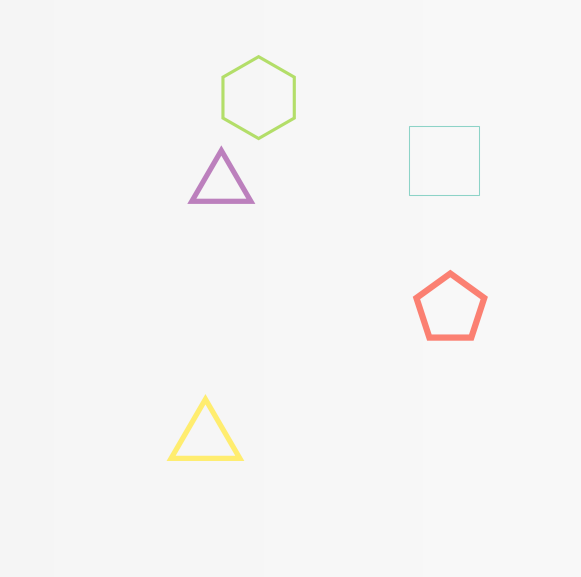[{"shape": "square", "thickness": 0.5, "radius": 0.3, "center": [0.764, 0.721]}, {"shape": "pentagon", "thickness": 3, "radius": 0.31, "center": [0.775, 0.464]}, {"shape": "hexagon", "thickness": 1.5, "radius": 0.35, "center": [0.445, 0.83]}, {"shape": "triangle", "thickness": 2.5, "radius": 0.29, "center": [0.381, 0.68]}, {"shape": "triangle", "thickness": 2.5, "radius": 0.34, "center": [0.353, 0.24]}]